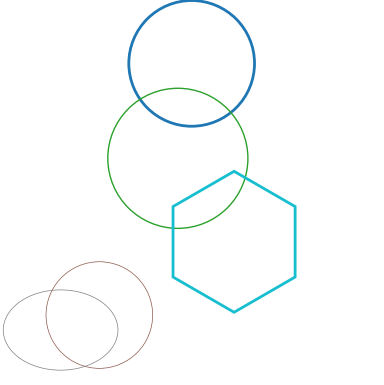[{"shape": "circle", "thickness": 2, "radius": 0.82, "center": [0.498, 0.835]}, {"shape": "circle", "thickness": 1, "radius": 0.91, "center": [0.462, 0.589]}, {"shape": "circle", "thickness": 0.5, "radius": 0.69, "center": [0.258, 0.182]}, {"shape": "oval", "thickness": 0.5, "radius": 0.74, "center": [0.157, 0.143]}, {"shape": "hexagon", "thickness": 2, "radius": 0.92, "center": [0.608, 0.372]}]